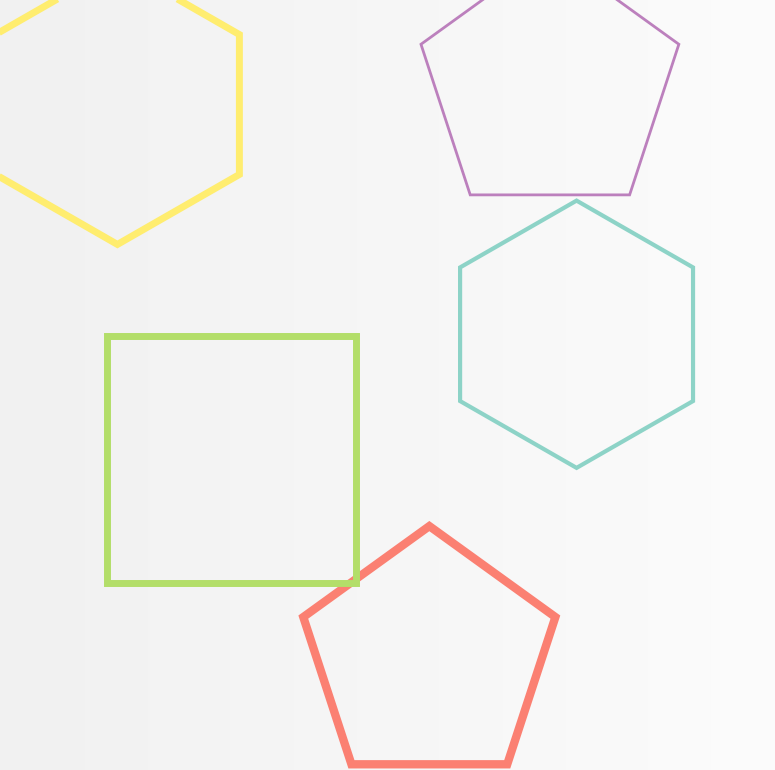[{"shape": "hexagon", "thickness": 1.5, "radius": 0.87, "center": [0.744, 0.566]}, {"shape": "pentagon", "thickness": 3, "radius": 0.86, "center": [0.554, 0.146]}, {"shape": "square", "thickness": 2.5, "radius": 0.8, "center": [0.298, 0.403]}, {"shape": "pentagon", "thickness": 1, "radius": 0.87, "center": [0.71, 0.888]}, {"shape": "hexagon", "thickness": 2.5, "radius": 0.91, "center": [0.152, 0.864]}]